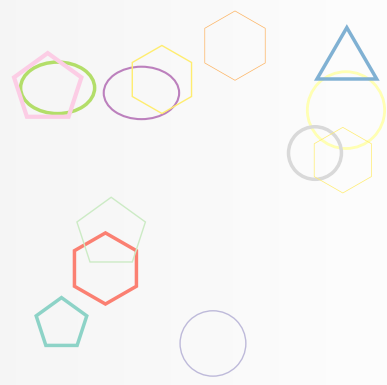[{"shape": "pentagon", "thickness": 2.5, "radius": 0.34, "center": [0.159, 0.158]}, {"shape": "circle", "thickness": 2, "radius": 0.5, "center": [0.893, 0.714]}, {"shape": "circle", "thickness": 1, "radius": 0.42, "center": [0.55, 0.108]}, {"shape": "hexagon", "thickness": 2.5, "radius": 0.46, "center": [0.272, 0.303]}, {"shape": "triangle", "thickness": 2.5, "radius": 0.44, "center": [0.895, 0.839]}, {"shape": "hexagon", "thickness": 0.5, "radius": 0.45, "center": [0.606, 0.881]}, {"shape": "oval", "thickness": 2.5, "radius": 0.48, "center": [0.149, 0.772]}, {"shape": "pentagon", "thickness": 3, "radius": 0.46, "center": [0.123, 0.771]}, {"shape": "circle", "thickness": 2.5, "radius": 0.34, "center": [0.813, 0.603]}, {"shape": "oval", "thickness": 1.5, "radius": 0.49, "center": [0.365, 0.759]}, {"shape": "pentagon", "thickness": 1, "radius": 0.46, "center": [0.287, 0.395]}, {"shape": "hexagon", "thickness": 1, "radius": 0.44, "center": [0.418, 0.794]}, {"shape": "hexagon", "thickness": 0.5, "radius": 0.43, "center": [0.885, 0.584]}]